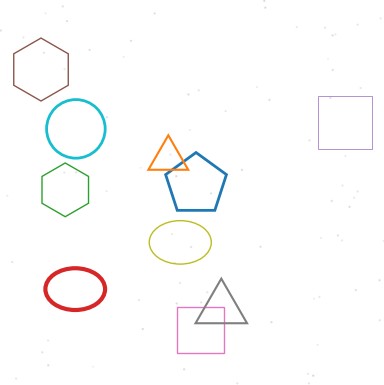[{"shape": "pentagon", "thickness": 2, "radius": 0.42, "center": [0.509, 0.521]}, {"shape": "triangle", "thickness": 1.5, "radius": 0.3, "center": [0.437, 0.589]}, {"shape": "hexagon", "thickness": 1, "radius": 0.35, "center": [0.17, 0.507]}, {"shape": "oval", "thickness": 3, "radius": 0.39, "center": [0.195, 0.249]}, {"shape": "square", "thickness": 0.5, "radius": 0.35, "center": [0.896, 0.682]}, {"shape": "hexagon", "thickness": 1, "radius": 0.41, "center": [0.107, 0.819]}, {"shape": "square", "thickness": 1, "radius": 0.3, "center": [0.52, 0.143]}, {"shape": "triangle", "thickness": 1.5, "radius": 0.39, "center": [0.575, 0.199]}, {"shape": "oval", "thickness": 1, "radius": 0.4, "center": [0.468, 0.37]}, {"shape": "circle", "thickness": 2, "radius": 0.38, "center": [0.197, 0.665]}]